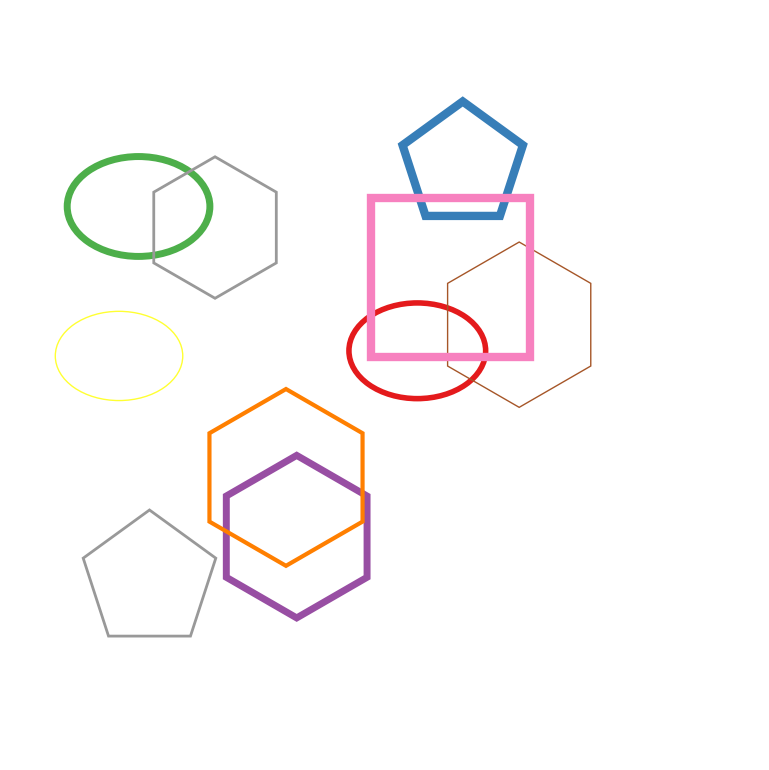[{"shape": "oval", "thickness": 2, "radius": 0.44, "center": [0.542, 0.544]}, {"shape": "pentagon", "thickness": 3, "radius": 0.41, "center": [0.601, 0.786]}, {"shape": "oval", "thickness": 2.5, "radius": 0.46, "center": [0.18, 0.732]}, {"shape": "hexagon", "thickness": 2.5, "radius": 0.53, "center": [0.385, 0.303]}, {"shape": "hexagon", "thickness": 1.5, "radius": 0.57, "center": [0.371, 0.38]}, {"shape": "oval", "thickness": 0.5, "radius": 0.41, "center": [0.155, 0.538]}, {"shape": "hexagon", "thickness": 0.5, "radius": 0.54, "center": [0.674, 0.578]}, {"shape": "square", "thickness": 3, "radius": 0.52, "center": [0.585, 0.64]}, {"shape": "pentagon", "thickness": 1, "radius": 0.45, "center": [0.194, 0.247]}, {"shape": "hexagon", "thickness": 1, "radius": 0.46, "center": [0.279, 0.704]}]